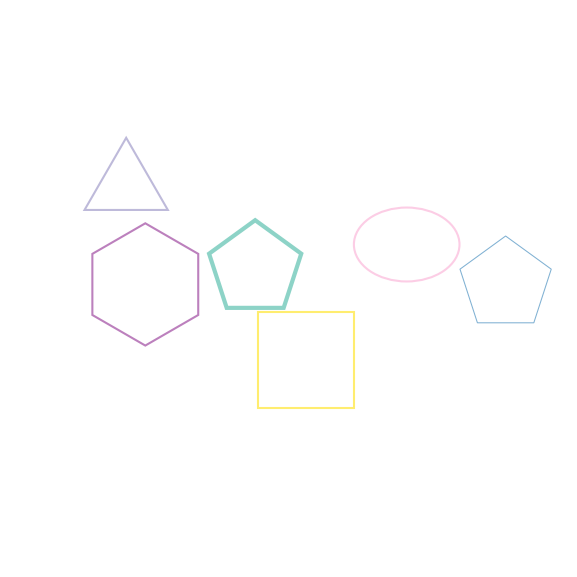[{"shape": "pentagon", "thickness": 2, "radius": 0.42, "center": [0.442, 0.534]}, {"shape": "triangle", "thickness": 1, "radius": 0.42, "center": [0.218, 0.677]}, {"shape": "pentagon", "thickness": 0.5, "radius": 0.42, "center": [0.876, 0.507]}, {"shape": "oval", "thickness": 1, "radius": 0.46, "center": [0.704, 0.576]}, {"shape": "hexagon", "thickness": 1, "radius": 0.53, "center": [0.252, 0.507]}, {"shape": "square", "thickness": 1, "radius": 0.42, "center": [0.53, 0.375]}]